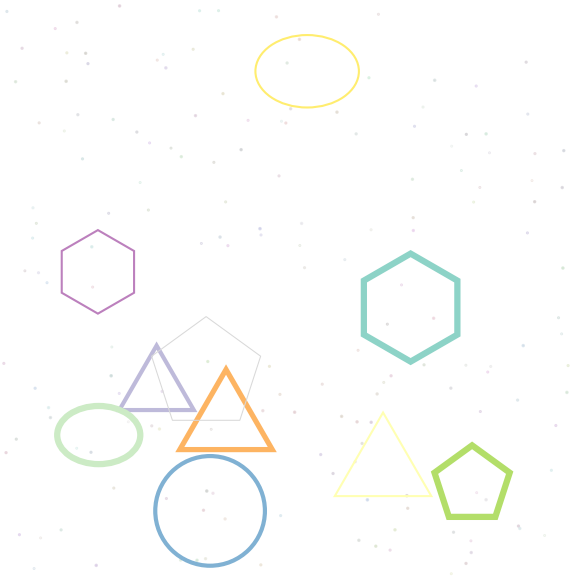[{"shape": "hexagon", "thickness": 3, "radius": 0.47, "center": [0.711, 0.466]}, {"shape": "triangle", "thickness": 1, "radius": 0.48, "center": [0.663, 0.188]}, {"shape": "triangle", "thickness": 2, "radius": 0.37, "center": [0.271, 0.326]}, {"shape": "circle", "thickness": 2, "radius": 0.47, "center": [0.364, 0.114]}, {"shape": "triangle", "thickness": 2.5, "radius": 0.46, "center": [0.391, 0.267]}, {"shape": "pentagon", "thickness": 3, "radius": 0.34, "center": [0.817, 0.159]}, {"shape": "pentagon", "thickness": 0.5, "radius": 0.5, "center": [0.357, 0.352]}, {"shape": "hexagon", "thickness": 1, "radius": 0.36, "center": [0.17, 0.528]}, {"shape": "oval", "thickness": 3, "radius": 0.36, "center": [0.171, 0.246]}, {"shape": "oval", "thickness": 1, "radius": 0.45, "center": [0.532, 0.876]}]